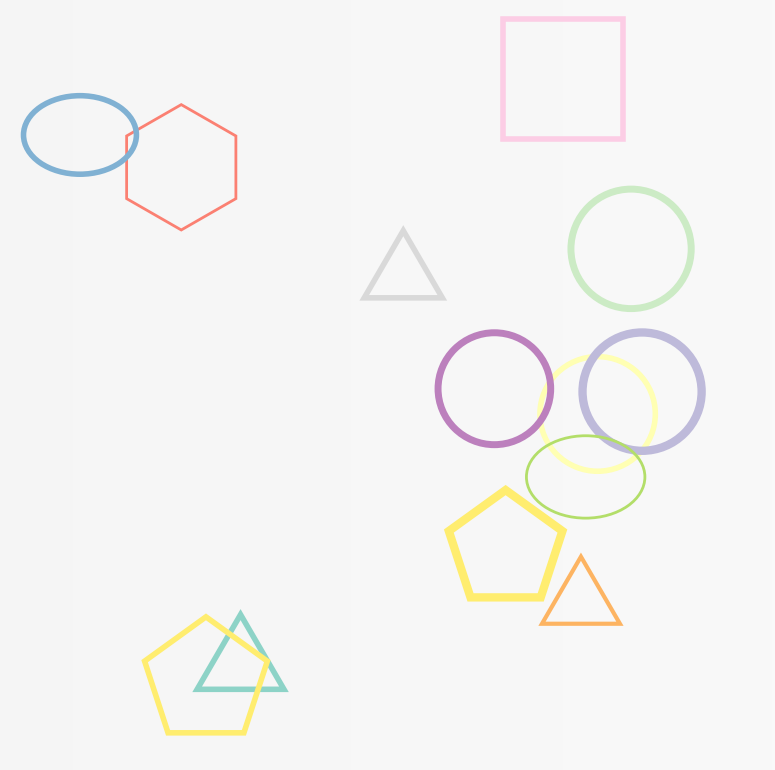[{"shape": "triangle", "thickness": 2, "radius": 0.32, "center": [0.31, 0.137]}, {"shape": "circle", "thickness": 2, "radius": 0.37, "center": [0.771, 0.462]}, {"shape": "circle", "thickness": 3, "radius": 0.38, "center": [0.828, 0.491]}, {"shape": "hexagon", "thickness": 1, "radius": 0.41, "center": [0.234, 0.783]}, {"shape": "oval", "thickness": 2, "radius": 0.36, "center": [0.103, 0.825]}, {"shape": "triangle", "thickness": 1.5, "radius": 0.29, "center": [0.75, 0.219]}, {"shape": "oval", "thickness": 1, "radius": 0.38, "center": [0.756, 0.381]}, {"shape": "square", "thickness": 2, "radius": 0.39, "center": [0.726, 0.897]}, {"shape": "triangle", "thickness": 2, "radius": 0.29, "center": [0.52, 0.642]}, {"shape": "circle", "thickness": 2.5, "radius": 0.36, "center": [0.638, 0.495]}, {"shape": "circle", "thickness": 2.5, "radius": 0.39, "center": [0.814, 0.677]}, {"shape": "pentagon", "thickness": 2, "radius": 0.42, "center": [0.266, 0.116]}, {"shape": "pentagon", "thickness": 3, "radius": 0.39, "center": [0.652, 0.287]}]